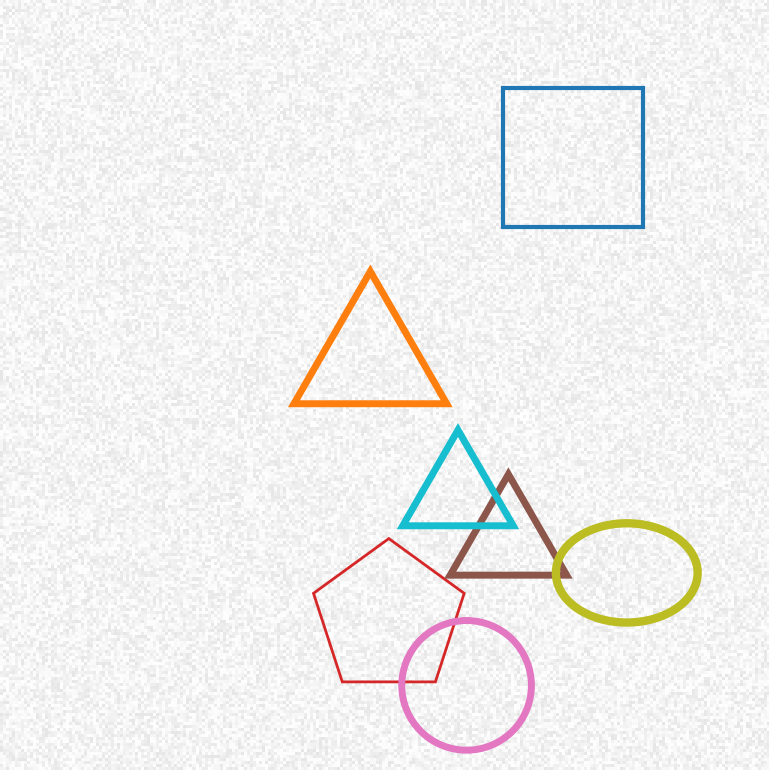[{"shape": "square", "thickness": 1.5, "radius": 0.45, "center": [0.744, 0.796]}, {"shape": "triangle", "thickness": 2.5, "radius": 0.57, "center": [0.481, 0.533]}, {"shape": "pentagon", "thickness": 1, "radius": 0.51, "center": [0.505, 0.198]}, {"shape": "triangle", "thickness": 2.5, "radius": 0.44, "center": [0.66, 0.297]}, {"shape": "circle", "thickness": 2.5, "radius": 0.42, "center": [0.606, 0.11]}, {"shape": "oval", "thickness": 3, "radius": 0.46, "center": [0.814, 0.256]}, {"shape": "triangle", "thickness": 2.5, "radius": 0.41, "center": [0.595, 0.359]}]